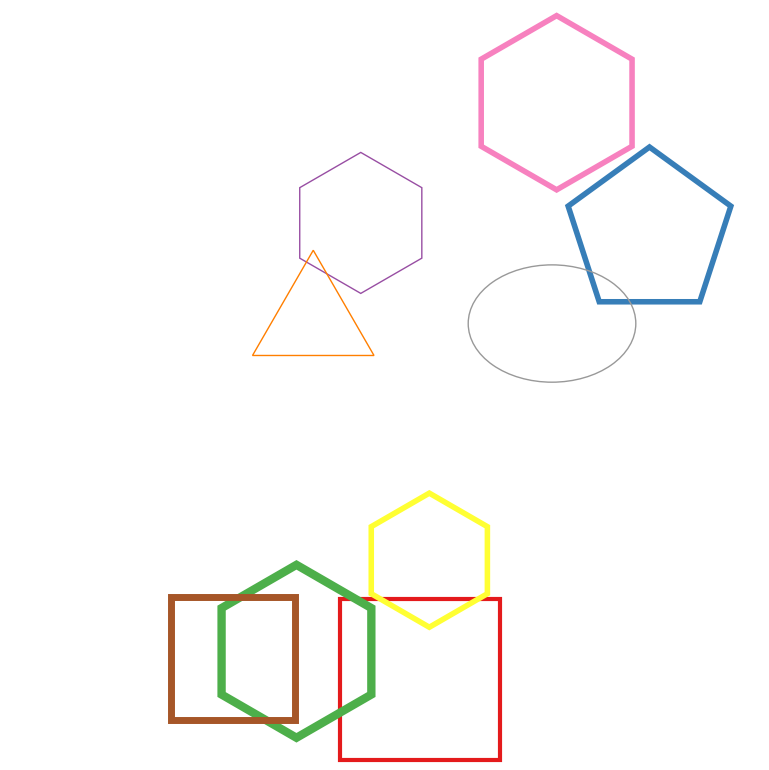[{"shape": "square", "thickness": 1.5, "radius": 0.52, "center": [0.545, 0.118]}, {"shape": "pentagon", "thickness": 2, "radius": 0.56, "center": [0.844, 0.698]}, {"shape": "hexagon", "thickness": 3, "radius": 0.56, "center": [0.385, 0.154]}, {"shape": "hexagon", "thickness": 0.5, "radius": 0.46, "center": [0.469, 0.71]}, {"shape": "triangle", "thickness": 0.5, "radius": 0.46, "center": [0.407, 0.584]}, {"shape": "hexagon", "thickness": 2, "radius": 0.44, "center": [0.558, 0.272]}, {"shape": "square", "thickness": 2.5, "radius": 0.4, "center": [0.303, 0.145]}, {"shape": "hexagon", "thickness": 2, "radius": 0.57, "center": [0.723, 0.867]}, {"shape": "oval", "thickness": 0.5, "radius": 0.54, "center": [0.717, 0.58]}]